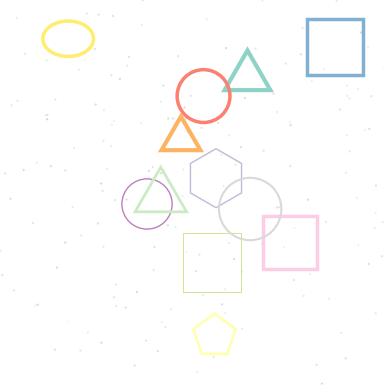[{"shape": "triangle", "thickness": 3, "radius": 0.34, "center": [0.643, 0.8]}, {"shape": "pentagon", "thickness": 2, "radius": 0.29, "center": [0.557, 0.128]}, {"shape": "hexagon", "thickness": 1, "radius": 0.38, "center": [0.561, 0.537]}, {"shape": "circle", "thickness": 2.5, "radius": 0.34, "center": [0.529, 0.75]}, {"shape": "square", "thickness": 2.5, "radius": 0.36, "center": [0.87, 0.878]}, {"shape": "triangle", "thickness": 3, "radius": 0.29, "center": [0.47, 0.639]}, {"shape": "square", "thickness": 0.5, "radius": 0.38, "center": [0.55, 0.318]}, {"shape": "square", "thickness": 2.5, "radius": 0.35, "center": [0.753, 0.37]}, {"shape": "circle", "thickness": 1.5, "radius": 0.41, "center": [0.65, 0.457]}, {"shape": "circle", "thickness": 1, "radius": 0.33, "center": [0.382, 0.47]}, {"shape": "triangle", "thickness": 2, "radius": 0.39, "center": [0.418, 0.488]}, {"shape": "oval", "thickness": 2.5, "radius": 0.33, "center": [0.177, 0.899]}]